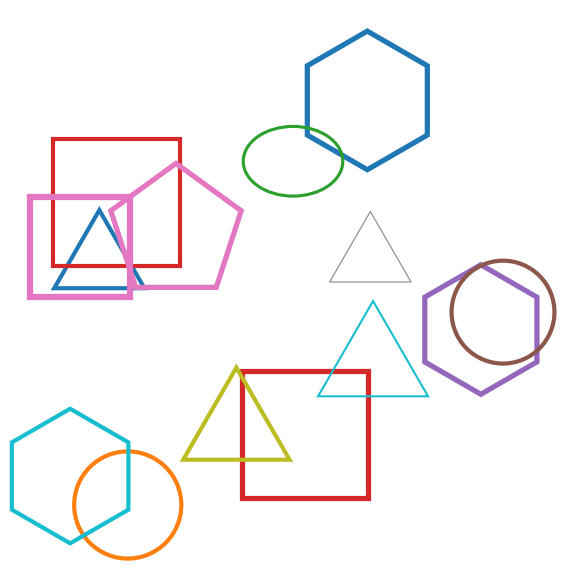[{"shape": "hexagon", "thickness": 2.5, "radius": 0.6, "center": [0.636, 0.825]}, {"shape": "triangle", "thickness": 2, "radius": 0.45, "center": [0.172, 0.545]}, {"shape": "circle", "thickness": 2, "radius": 0.46, "center": [0.221, 0.125]}, {"shape": "oval", "thickness": 1.5, "radius": 0.43, "center": [0.507, 0.72]}, {"shape": "square", "thickness": 2, "radius": 0.55, "center": [0.202, 0.648]}, {"shape": "square", "thickness": 2.5, "radius": 0.55, "center": [0.528, 0.247]}, {"shape": "hexagon", "thickness": 2.5, "radius": 0.56, "center": [0.833, 0.429]}, {"shape": "circle", "thickness": 2, "radius": 0.45, "center": [0.871, 0.459]}, {"shape": "pentagon", "thickness": 2.5, "radius": 0.59, "center": [0.305, 0.598]}, {"shape": "square", "thickness": 3, "radius": 0.44, "center": [0.139, 0.571]}, {"shape": "triangle", "thickness": 0.5, "radius": 0.41, "center": [0.641, 0.552]}, {"shape": "triangle", "thickness": 2, "radius": 0.53, "center": [0.409, 0.256]}, {"shape": "hexagon", "thickness": 2, "radius": 0.58, "center": [0.121, 0.175]}, {"shape": "triangle", "thickness": 1, "radius": 0.55, "center": [0.646, 0.368]}]